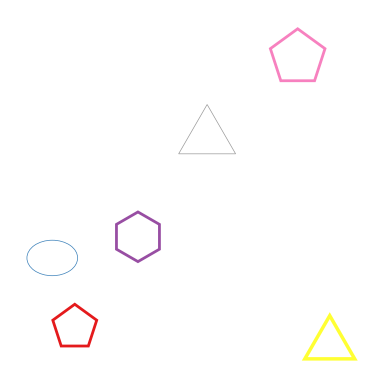[{"shape": "pentagon", "thickness": 2, "radius": 0.3, "center": [0.194, 0.15]}, {"shape": "oval", "thickness": 0.5, "radius": 0.33, "center": [0.136, 0.33]}, {"shape": "hexagon", "thickness": 2, "radius": 0.32, "center": [0.358, 0.385]}, {"shape": "triangle", "thickness": 2.5, "radius": 0.37, "center": [0.856, 0.105]}, {"shape": "pentagon", "thickness": 2, "radius": 0.37, "center": [0.773, 0.851]}, {"shape": "triangle", "thickness": 0.5, "radius": 0.43, "center": [0.538, 0.643]}]